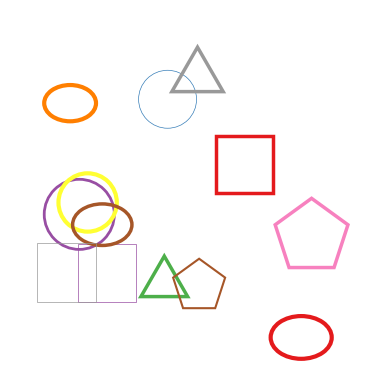[{"shape": "oval", "thickness": 3, "radius": 0.4, "center": [0.782, 0.124]}, {"shape": "square", "thickness": 2.5, "radius": 0.37, "center": [0.636, 0.573]}, {"shape": "circle", "thickness": 0.5, "radius": 0.38, "center": [0.435, 0.742]}, {"shape": "triangle", "thickness": 2.5, "radius": 0.35, "center": [0.427, 0.265]}, {"shape": "circle", "thickness": 2, "radius": 0.46, "center": [0.206, 0.443]}, {"shape": "square", "thickness": 0.5, "radius": 0.38, "center": [0.279, 0.292]}, {"shape": "oval", "thickness": 3, "radius": 0.34, "center": [0.182, 0.732]}, {"shape": "circle", "thickness": 3, "radius": 0.38, "center": [0.228, 0.474]}, {"shape": "oval", "thickness": 2.5, "radius": 0.39, "center": [0.266, 0.416]}, {"shape": "pentagon", "thickness": 1.5, "radius": 0.36, "center": [0.517, 0.257]}, {"shape": "pentagon", "thickness": 2.5, "radius": 0.5, "center": [0.809, 0.385]}, {"shape": "square", "thickness": 0.5, "radius": 0.39, "center": [0.173, 0.293]}, {"shape": "triangle", "thickness": 2.5, "radius": 0.38, "center": [0.513, 0.8]}]